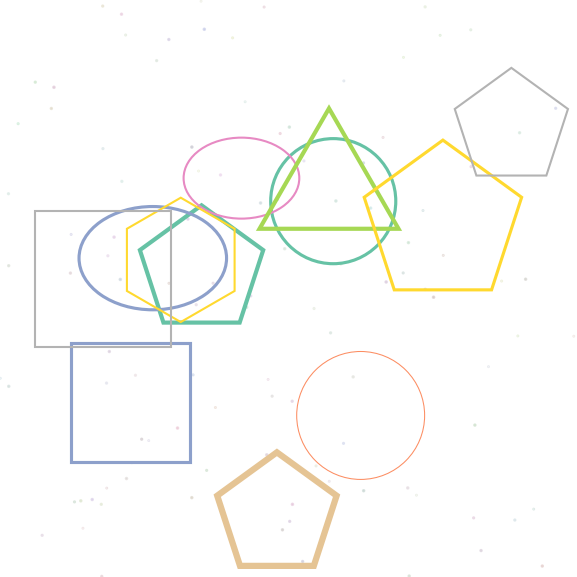[{"shape": "pentagon", "thickness": 2, "radius": 0.56, "center": [0.349, 0.531]}, {"shape": "circle", "thickness": 1.5, "radius": 0.54, "center": [0.577, 0.651]}, {"shape": "circle", "thickness": 0.5, "radius": 0.55, "center": [0.625, 0.28]}, {"shape": "oval", "thickness": 1.5, "radius": 0.64, "center": [0.265, 0.552]}, {"shape": "square", "thickness": 1.5, "radius": 0.51, "center": [0.226, 0.302]}, {"shape": "oval", "thickness": 1, "radius": 0.5, "center": [0.418, 0.691]}, {"shape": "triangle", "thickness": 2, "radius": 0.69, "center": [0.57, 0.672]}, {"shape": "hexagon", "thickness": 1, "radius": 0.54, "center": [0.313, 0.549]}, {"shape": "pentagon", "thickness": 1.5, "radius": 0.72, "center": [0.767, 0.613]}, {"shape": "pentagon", "thickness": 3, "radius": 0.54, "center": [0.479, 0.107]}, {"shape": "square", "thickness": 1, "radius": 0.59, "center": [0.178, 0.515]}, {"shape": "pentagon", "thickness": 1, "radius": 0.52, "center": [0.885, 0.779]}]